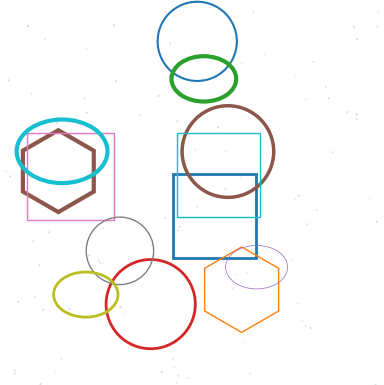[{"shape": "circle", "thickness": 1.5, "radius": 0.51, "center": [0.512, 0.893]}, {"shape": "square", "thickness": 2, "radius": 0.54, "center": [0.557, 0.439]}, {"shape": "hexagon", "thickness": 1, "radius": 0.55, "center": [0.628, 0.248]}, {"shape": "oval", "thickness": 3, "radius": 0.42, "center": [0.529, 0.795]}, {"shape": "circle", "thickness": 2, "radius": 0.58, "center": [0.391, 0.21]}, {"shape": "oval", "thickness": 0.5, "radius": 0.4, "center": [0.667, 0.306]}, {"shape": "hexagon", "thickness": 3, "radius": 0.53, "center": [0.151, 0.555]}, {"shape": "circle", "thickness": 2.5, "radius": 0.59, "center": [0.592, 0.606]}, {"shape": "square", "thickness": 1, "radius": 0.57, "center": [0.183, 0.541]}, {"shape": "circle", "thickness": 1, "radius": 0.44, "center": [0.311, 0.348]}, {"shape": "oval", "thickness": 2, "radius": 0.42, "center": [0.223, 0.235]}, {"shape": "square", "thickness": 1, "radius": 0.54, "center": [0.567, 0.545]}, {"shape": "oval", "thickness": 3, "radius": 0.59, "center": [0.161, 0.607]}]